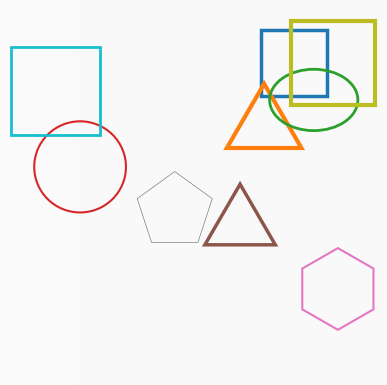[{"shape": "square", "thickness": 2.5, "radius": 0.43, "center": [0.759, 0.837]}, {"shape": "triangle", "thickness": 3, "radius": 0.56, "center": [0.682, 0.671]}, {"shape": "oval", "thickness": 2, "radius": 0.57, "center": [0.81, 0.74]}, {"shape": "circle", "thickness": 1.5, "radius": 0.59, "center": [0.207, 0.567]}, {"shape": "triangle", "thickness": 2.5, "radius": 0.52, "center": [0.62, 0.417]}, {"shape": "hexagon", "thickness": 1.5, "radius": 0.53, "center": [0.872, 0.249]}, {"shape": "pentagon", "thickness": 0.5, "radius": 0.51, "center": [0.451, 0.453]}, {"shape": "square", "thickness": 3, "radius": 0.55, "center": [0.859, 0.836]}, {"shape": "square", "thickness": 2, "radius": 0.57, "center": [0.143, 0.764]}]